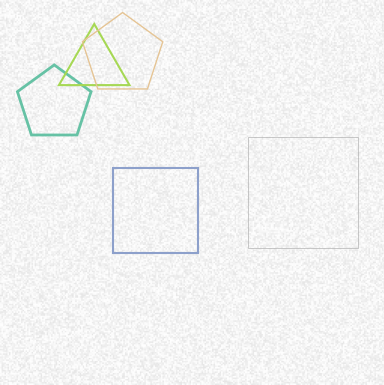[{"shape": "pentagon", "thickness": 2, "radius": 0.5, "center": [0.141, 0.731]}, {"shape": "square", "thickness": 1.5, "radius": 0.56, "center": [0.404, 0.454]}, {"shape": "triangle", "thickness": 1.5, "radius": 0.53, "center": [0.245, 0.832]}, {"shape": "pentagon", "thickness": 1, "radius": 0.55, "center": [0.318, 0.858]}, {"shape": "square", "thickness": 0.5, "radius": 0.72, "center": [0.788, 0.5]}]